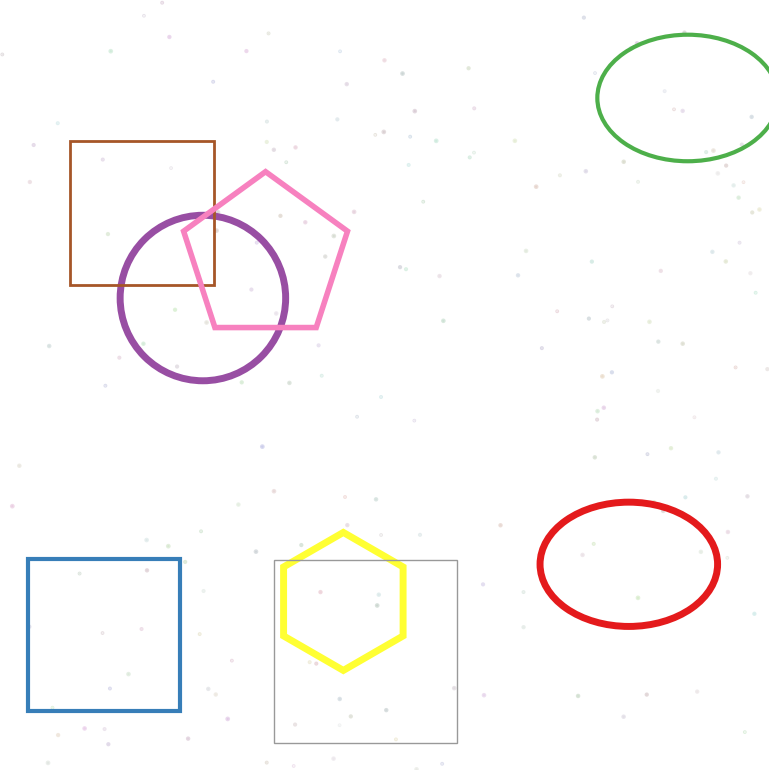[{"shape": "oval", "thickness": 2.5, "radius": 0.58, "center": [0.817, 0.267]}, {"shape": "square", "thickness": 1.5, "radius": 0.49, "center": [0.135, 0.176]}, {"shape": "oval", "thickness": 1.5, "radius": 0.59, "center": [0.893, 0.873]}, {"shape": "circle", "thickness": 2.5, "radius": 0.54, "center": [0.264, 0.613]}, {"shape": "hexagon", "thickness": 2.5, "radius": 0.45, "center": [0.446, 0.219]}, {"shape": "square", "thickness": 1, "radius": 0.47, "center": [0.184, 0.724]}, {"shape": "pentagon", "thickness": 2, "radius": 0.56, "center": [0.345, 0.665]}, {"shape": "square", "thickness": 0.5, "radius": 0.59, "center": [0.475, 0.154]}]